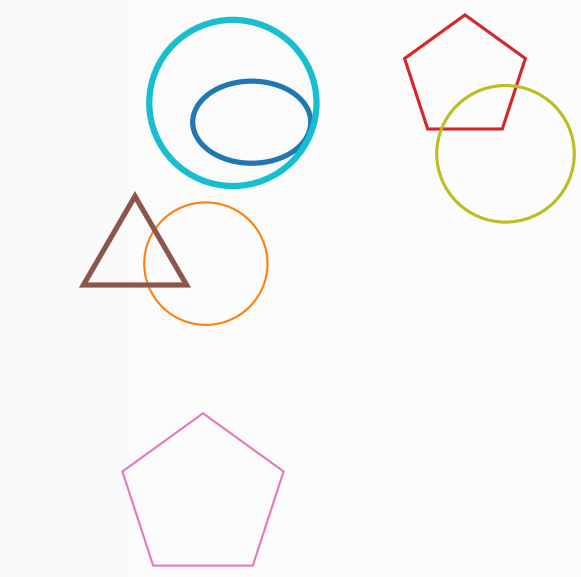[{"shape": "oval", "thickness": 2.5, "radius": 0.51, "center": [0.433, 0.788]}, {"shape": "circle", "thickness": 1, "radius": 0.53, "center": [0.354, 0.543]}, {"shape": "pentagon", "thickness": 1.5, "radius": 0.55, "center": [0.8, 0.864]}, {"shape": "triangle", "thickness": 2.5, "radius": 0.51, "center": [0.232, 0.557]}, {"shape": "pentagon", "thickness": 1, "radius": 0.73, "center": [0.349, 0.138]}, {"shape": "circle", "thickness": 1.5, "radius": 0.59, "center": [0.87, 0.733]}, {"shape": "circle", "thickness": 3, "radius": 0.72, "center": [0.401, 0.821]}]